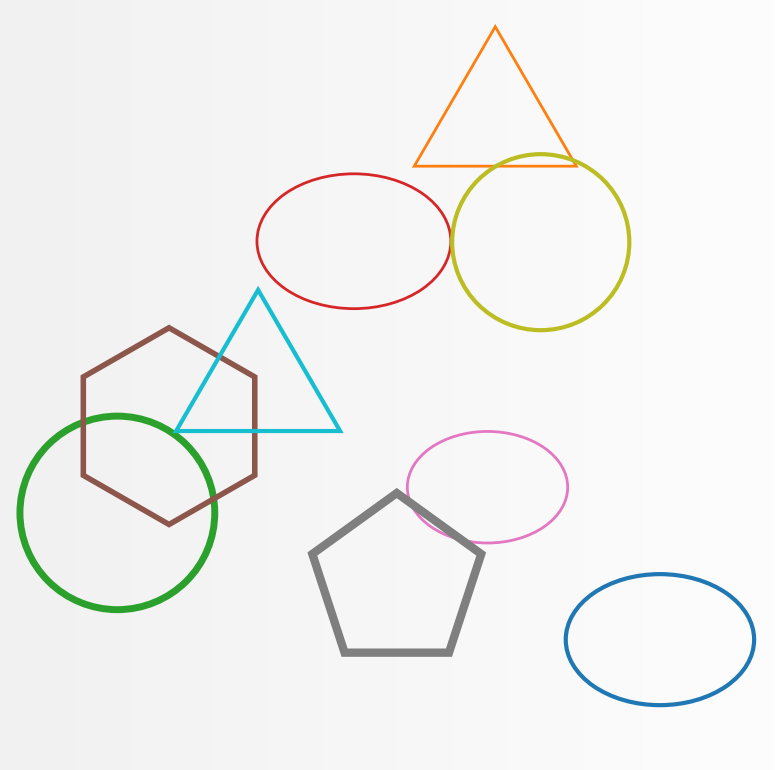[{"shape": "oval", "thickness": 1.5, "radius": 0.61, "center": [0.852, 0.169]}, {"shape": "triangle", "thickness": 1, "radius": 0.6, "center": [0.639, 0.845]}, {"shape": "circle", "thickness": 2.5, "radius": 0.63, "center": [0.151, 0.334]}, {"shape": "oval", "thickness": 1, "radius": 0.63, "center": [0.457, 0.687]}, {"shape": "hexagon", "thickness": 2, "radius": 0.64, "center": [0.218, 0.447]}, {"shape": "oval", "thickness": 1, "radius": 0.52, "center": [0.629, 0.367]}, {"shape": "pentagon", "thickness": 3, "radius": 0.57, "center": [0.512, 0.245]}, {"shape": "circle", "thickness": 1.5, "radius": 0.57, "center": [0.698, 0.685]}, {"shape": "triangle", "thickness": 1.5, "radius": 0.61, "center": [0.333, 0.501]}]